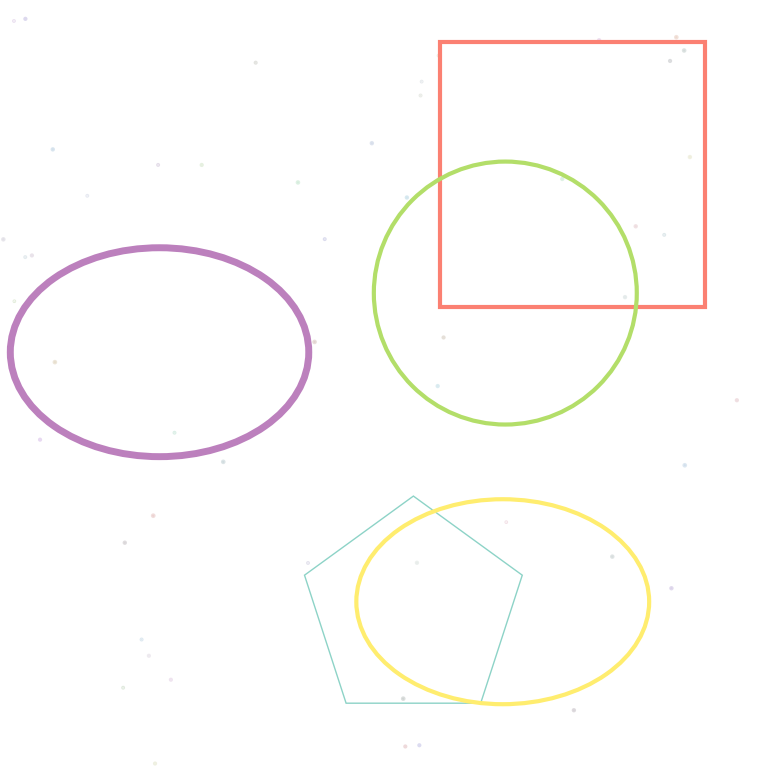[{"shape": "pentagon", "thickness": 0.5, "radius": 0.74, "center": [0.537, 0.207]}, {"shape": "square", "thickness": 1.5, "radius": 0.86, "center": [0.744, 0.773]}, {"shape": "circle", "thickness": 1.5, "radius": 0.85, "center": [0.656, 0.619]}, {"shape": "oval", "thickness": 2.5, "radius": 0.97, "center": [0.207, 0.543]}, {"shape": "oval", "thickness": 1.5, "radius": 0.95, "center": [0.653, 0.219]}]